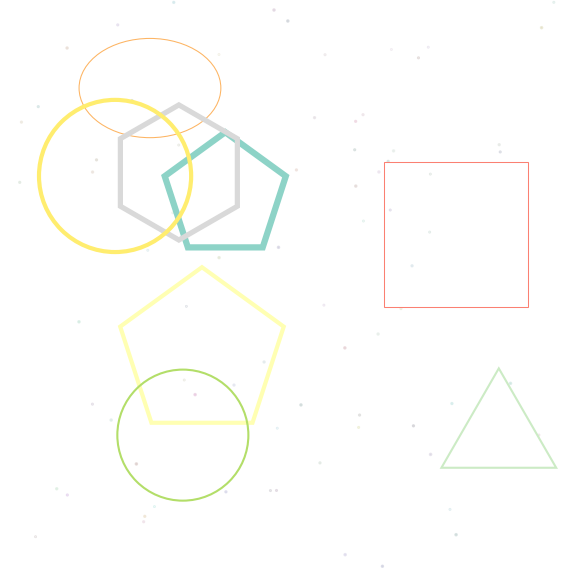[{"shape": "pentagon", "thickness": 3, "radius": 0.55, "center": [0.39, 0.66]}, {"shape": "pentagon", "thickness": 2, "radius": 0.74, "center": [0.35, 0.388]}, {"shape": "square", "thickness": 0.5, "radius": 0.63, "center": [0.79, 0.593]}, {"shape": "oval", "thickness": 0.5, "radius": 0.61, "center": [0.26, 0.847]}, {"shape": "circle", "thickness": 1, "radius": 0.57, "center": [0.317, 0.246]}, {"shape": "hexagon", "thickness": 2.5, "radius": 0.58, "center": [0.31, 0.7]}, {"shape": "triangle", "thickness": 1, "radius": 0.57, "center": [0.864, 0.247]}, {"shape": "circle", "thickness": 2, "radius": 0.66, "center": [0.199, 0.694]}]